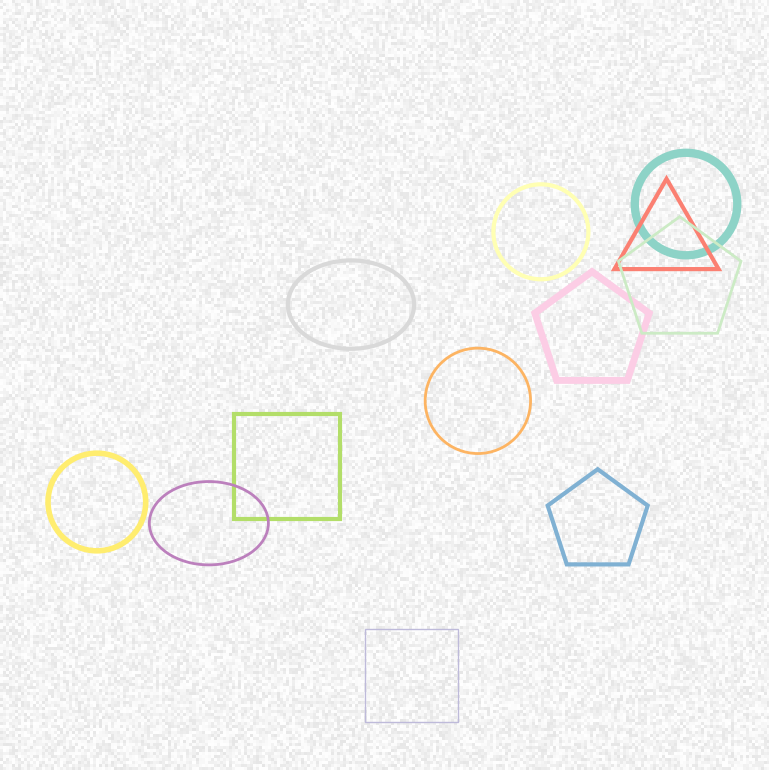[{"shape": "circle", "thickness": 3, "radius": 0.33, "center": [0.891, 0.735]}, {"shape": "circle", "thickness": 1.5, "radius": 0.31, "center": [0.702, 0.699]}, {"shape": "square", "thickness": 0.5, "radius": 0.3, "center": [0.535, 0.123]}, {"shape": "triangle", "thickness": 1.5, "radius": 0.39, "center": [0.866, 0.69]}, {"shape": "pentagon", "thickness": 1.5, "radius": 0.34, "center": [0.776, 0.322]}, {"shape": "circle", "thickness": 1, "radius": 0.34, "center": [0.621, 0.479]}, {"shape": "square", "thickness": 1.5, "radius": 0.34, "center": [0.373, 0.394]}, {"shape": "pentagon", "thickness": 2.5, "radius": 0.39, "center": [0.769, 0.569]}, {"shape": "oval", "thickness": 1.5, "radius": 0.41, "center": [0.456, 0.604]}, {"shape": "oval", "thickness": 1, "radius": 0.39, "center": [0.271, 0.321]}, {"shape": "pentagon", "thickness": 1, "radius": 0.42, "center": [0.883, 0.635]}, {"shape": "circle", "thickness": 2, "radius": 0.32, "center": [0.126, 0.348]}]